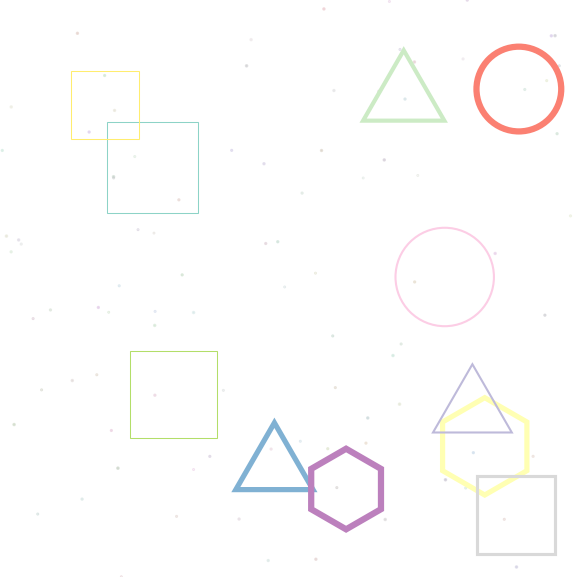[{"shape": "square", "thickness": 0.5, "radius": 0.4, "center": [0.264, 0.709]}, {"shape": "hexagon", "thickness": 2.5, "radius": 0.42, "center": [0.839, 0.226]}, {"shape": "triangle", "thickness": 1, "radius": 0.39, "center": [0.818, 0.29]}, {"shape": "circle", "thickness": 3, "radius": 0.37, "center": [0.898, 0.845]}, {"shape": "triangle", "thickness": 2.5, "radius": 0.39, "center": [0.475, 0.19]}, {"shape": "square", "thickness": 0.5, "radius": 0.38, "center": [0.301, 0.316]}, {"shape": "circle", "thickness": 1, "radius": 0.43, "center": [0.77, 0.52]}, {"shape": "square", "thickness": 1.5, "radius": 0.34, "center": [0.893, 0.108]}, {"shape": "hexagon", "thickness": 3, "radius": 0.35, "center": [0.599, 0.152]}, {"shape": "triangle", "thickness": 2, "radius": 0.41, "center": [0.699, 0.831]}, {"shape": "square", "thickness": 0.5, "radius": 0.29, "center": [0.181, 0.818]}]